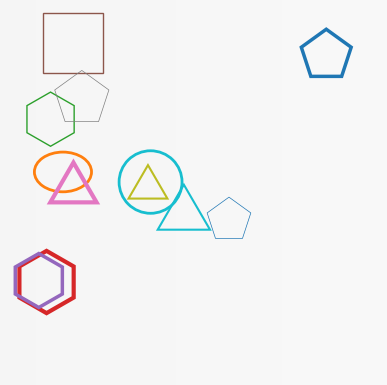[{"shape": "pentagon", "thickness": 2.5, "radius": 0.34, "center": [0.842, 0.856]}, {"shape": "pentagon", "thickness": 0.5, "radius": 0.3, "center": [0.591, 0.429]}, {"shape": "oval", "thickness": 2, "radius": 0.37, "center": [0.162, 0.553]}, {"shape": "hexagon", "thickness": 1, "radius": 0.35, "center": [0.13, 0.69]}, {"shape": "hexagon", "thickness": 3, "radius": 0.4, "center": [0.12, 0.268]}, {"shape": "hexagon", "thickness": 2.5, "radius": 0.35, "center": [0.1, 0.271]}, {"shape": "square", "thickness": 1, "radius": 0.39, "center": [0.189, 0.889]}, {"shape": "triangle", "thickness": 3, "radius": 0.34, "center": [0.19, 0.509]}, {"shape": "pentagon", "thickness": 0.5, "radius": 0.37, "center": [0.211, 0.744]}, {"shape": "triangle", "thickness": 1.5, "radius": 0.29, "center": [0.382, 0.513]}, {"shape": "triangle", "thickness": 1.5, "radius": 0.39, "center": [0.474, 0.442]}, {"shape": "circle", "thickness": 2, "radius": 0.41, "center": [0.389, 0.527]}]